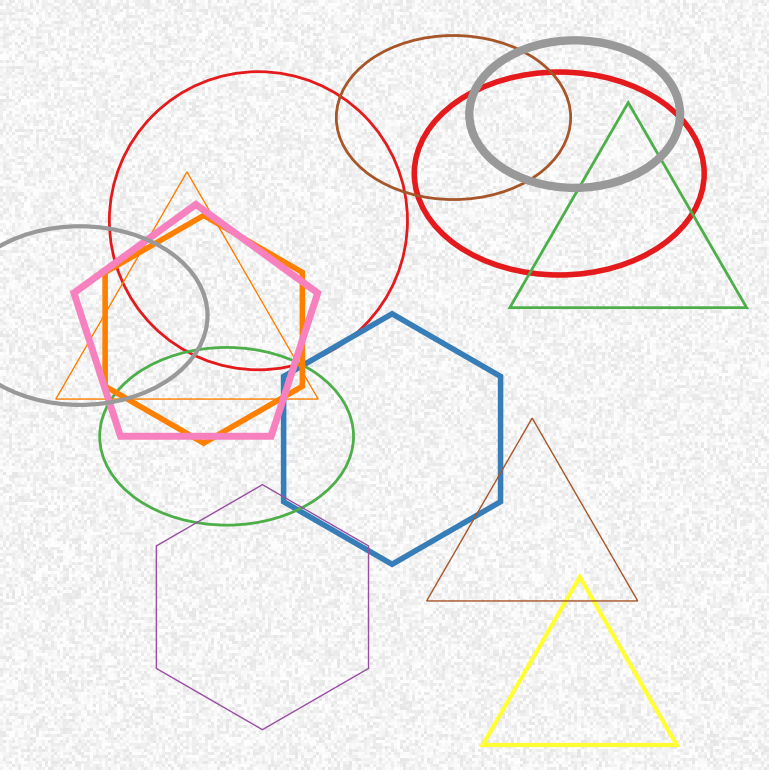[{"shape": "oval", "thickness": 2, "radius": 0.94, "center": [0.726, 0.775]}, {"shape": "circle", "thickness": 1, "radius": 0.97, "center": [0.336, 0.713]}, {"shape": "hexagon", "thickness": 2, "radius": 0.81, "center": [0.509, 0.43]}, {"shape": "triangle", "thickness": 1, "radius": 0.89, "center": [0.816, 0.689]}, {"shape": "oval", "thickness": 1, "radius": 0.82, "center": [0.294, 0.433]}, {"shape": "hexagon", "thickness": 0.5, "radius": 0.8, "center": [0.341, 0.211]}, {"shape": "triangle", "thickness": 0.5, "radius": 0.98, "center": [0.243, 0.58]}, {"shape": "hexagon", "thickness": 2, "radius": 0.74, "center": [0.265, 0.572]}, {"shape": "triangle", "thickness": 1.5, "radius": 0.73, "center": [0.753, 0.105]}, {"shape": "oval", "thickness": 1, "radius": 0.76, "center": [0.589, 0.847]}, {"shape": "triangle", "thickness": 0.5, "radius": 0.79, "center": [0.691, 0.299]}, {"shape": "pentagon", "thickness": 2.5, "radius": 0.83, "center": [0.254, 0.568]}, {"shape": "oval", "thickness": 1.5, "radius": 0.83, "center": [0.104, 0.59]}, {"shape": "oval", "thickness": 3, "radius": 0.68, "center": [0.746, 0.852]}]